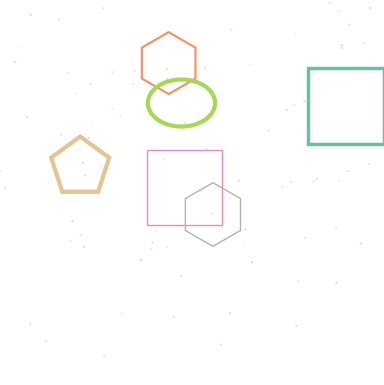[{"shape": "square", "thickness": 2.5, "radius": 0.5, "center": [0.899, 0.725]}, {"shape": "hexagon", "thickness": 1.5, "radius": 0.4, "center": [0.438, 0.836]}, {"shape": "square", "thickness": 1, "radius": 0.49, "center": [0.48, 0.512]}, {"shape": "oval", "thickness": 3, "radius": 0.44, "center": [0.471, 0.732]}, {"shape": "pentagon", "thickness": 3, "radius": 0.4, "center": [0.208, 0.566]}, {"shape": "hexagon", "thickness": 1, "radius": 0.41, "center": [0.553, 0.443]}]